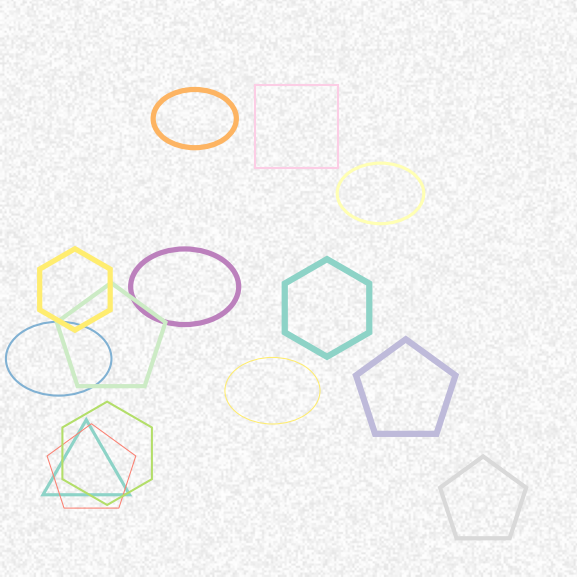[{"shape": "triangle", "thickness": 1.5, "radius": 0.43, "center": [0.149, 0.186]}, {"shape": "hexagon", "thickness": 3, "radius": 0.42, "center": [0.566, 0.466]}, {"shape": "oval", "thickness": 1.5, "radius": 0.37, "center": [0.659, 0.664]}, {"shape": "pentagon", "thickness": 3, "radius": 0.45, "center": [0.703, 0.321]}, {"shape": "pentagon", "thickness": 0.5, "radius": 0.4, "center": [0.158, 0.185]}, {"shape": "oval", "thickness": 1, "radius": 0.46, "center": [0.102, 0.378]}, {"shape": "oval", "thickness": 2.5, "radius": 0.36, "center": [0.337, 0.794]}, {"shape": "hexagon", "thickness": 1, "radius": 0.45, "center": [0.186, 0.214]}, {"shape": "square", "thickness": 1, "radius": 0.36, "center": [0.513, 0.78]}, {"shape": "pentagon", "thickness": 2, "radius": 0.39, "center": [0.837, 0.13]}, {"shape": "oval", "thickness": 2.5, "radius": 0.47, "center": [0.32, 0.503]}, {"shape": "pentagon", "thickness": 2, "radius": 0.49, "center": [0.192, 0.41]}, {"shape": "oval", "thickness": 0.5, "radius": 0.41, "center": [0.472, 0.323]}, {"shape": "hexagon", "thickness": 2.5, "radius": 0.35, "center": [0.13, 0.498]}]